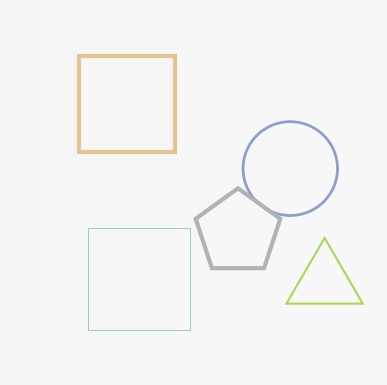[{"shape": "square", "thickness": 0.5, "radius": 0.66, "center": [0.359, 0.275]}, {"shape": "circle", "thickness": 2, "radius": 0.61, "center": [0.749, 0.562]}, {"shape": "triangle", "thickness": 1.5, "radius": 0.57, "center": [0.838, 0.268]}, {"shape": "square", "thickness": 3, "radius": 0.62, "center": [0.328, 0.73]}, {"shape": "pentagon", "thickness": 3, "radius": 0.57, "center": [0.614, 0.396]}]